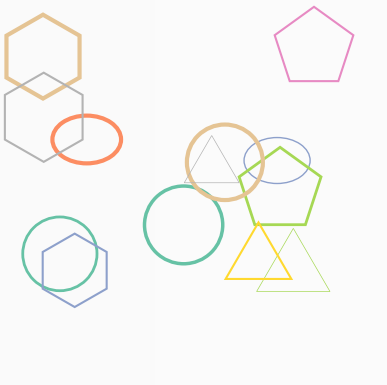[{"shape": "circle", "thickness": 2.5, "radius": 0.5, "center": [0.474, 0.416]}, {"shape": "circle", "thickness": 2, "radius": 0.48, "center": [0.155, 0.341]}, {"shape": "oval", "thickness": 3, "radius": 0.44, "center": [0.224, 0.638]}, {"shape": "hexagon", "thickness": 1.5, "radius": 0.48, "center": [0.193, 0.298]}, {"shape": "oval", "thickness": 1, "radius": 0.43, "center": [0.715, 0.583]}, {"shape": "pentagon", "thickness": 1.5, "radius": 0.53, "center": [0.81, 0.876]}, {"shape": "pentagon", "thickness": 2, "radius": 0.56, "center": [0.723, 0.506]}, {"shape": "triangle", "thickness": 0.5, "radius": 0.55, "center": [0.757, 0.297]}, {"shape": "triangle", "thickness": 1.5, "radius": 0.49, "center": [0.667, 0.324]}, {"shape": "hexagon", "thickness": 3, "radius": 0.54, "center": [0.111, 0.853]}, {"shape": "circle", "thickness": 3, "radius": 0.49, "center": [0.58, 0.578]}, {"shape": "triangle", "thickness": 0.5, "radius": 0.41, "center": [0.546, 0.566]}, {"shape": "hexagon", "thickness": 1.5, "radius": 0.58, "center": [0.113, 0.695]}]